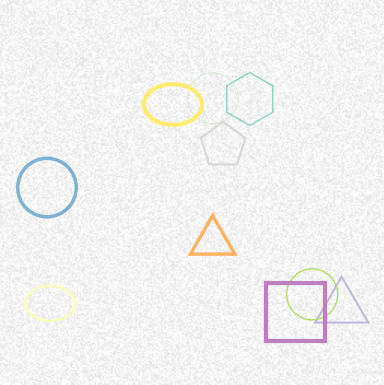[{"shape": "hexagon", "thickness": 1, "radius": 0.34, "center": [0.649, 0.743]}, {"shape": "oval", "thickness": 1.5, "radius": 0.32, "center": [0.131, 0.212]}, {"shape": "triangle", "thickness": 1.5, "radius": 0.4, "center": [0.888, 0.202]}, {"shape": "circle", "thickness": 2.5, "radius": 0.38, "center": [0.122, 0.513]}, {"shape": "triangle", "thickness": 2.5, "radius": 0.33, "center": [0.552, 0.373]}, {"shape": "circle", "thickness": 1, "radius": 0.33, "center": [0.811, 0.235]}, {"shape": "pentagon", "thickness": 1.5, "radius": 0.31, "center": [0.579, 0.623]}, {"shape": "square", "thickness": 3, "radius": 0.38, "center": [0.768, 0.19]}, {"shape": "circle", "thickness": 0.5, "radius": 0.33, "center": [0.553, 0.745]}, {"shape": "oval", "thickness": 3, "radius": 0.38, "center": [0.449, 0.729]}]